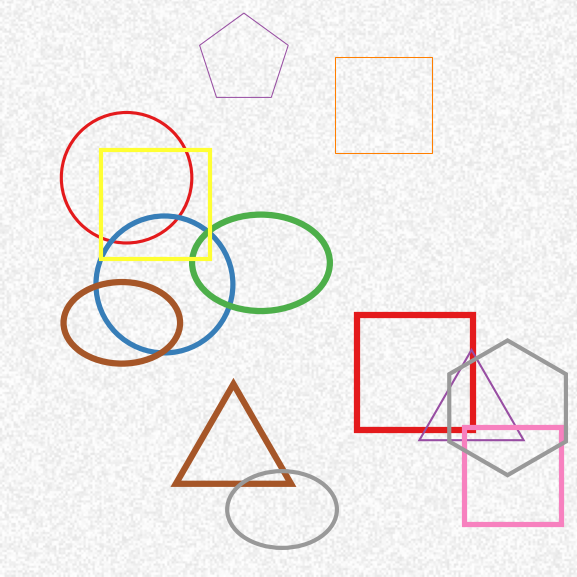[{"shape": "circle", "thickness": 1.5, "radius": 0.56, "center": [0.219, 0.691]}, {"shape": "square", "thickness": 3, "radius": 0.5, "center": [0.718, 0.354]}, {"shape": "circle", "thickness": 2.5, "radius": 0.59, "center": [0.285, 0.507]}, {"shape": "oval", "thickness": 3, "radius": 0.6, "center": [0.452, 0.544]}, {"shape": "triangle", "thickness": 1, "radius": 0.52, "center": [0.816, 0.289]}, {"shape": "pentagon", "thickness": 0.5, "radius": 0.4, "center": [0.422, 0.896]}, {"shape": "square", "thickness": 0.5, "radius": 0.42, "center": [0.664, 0.817]}, {"shape": "square", "thickness": 2, "radius": 0.47, "center": [0.27, 0.645]}, {"shape": "triangle", "thickness": 3, "radius": 0.58, "center": [0.404, 0.219]}, {"shape": "oval", "thickness": 3, "radius": 0.5, "center": [0.211, 0.44]}, {"shape": "square", "thickness": 2.5, "radius": 0.42, "center": [0.887, 0.176]}, {"shape": "hexagon", "thickness": 2, "radius": 0.58, "center": [0.879, 0.293]}, {"shape": "oval", "thickness": 2, "radius": 0.48, "center": [0.488, 0.117]}]